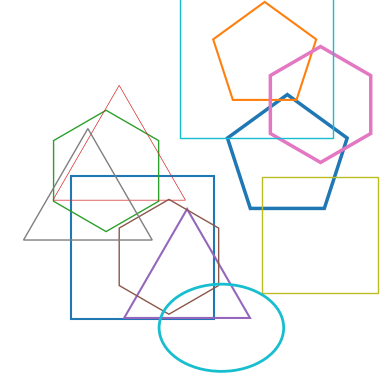[{"shape": "square", "thickness": 1.5, "radius": 0.93, "center": [0.369, 0.357]}, {"shape": "pentagon", "thickness": 2.5, "radius": 0.82, "center": [0.746, 0.591]}, {"shape": "pentagon", "thickness": 1.5, "radius": 0.7, "center": [0.688, 0.854]}, {"shape": "hexagon", "thickness": 1, "radius": 0.79, "center": [0.276, 0.556]}, {"shape": "triangle", "thickness": 0.5, "radius": 0.99, "center": [0.31, 0.579]}, {"shape": "triangle", "thickness": 1.5, "radius": 0.94, "center": [0.486, 0.268]}, {"shape": "hexagon", "thickness": 1, "radius": 0.75, "center": [0.439, 0.333]}, {"shape": "hexagon", "thickness": 2.5, "radius": 0.75, "center": [0.833, 0.729]}, {"shape": "triangle", "thickness": 1, "radius": 0.96, "center": [0.228, 0.473]}, {"shape": "square", "thickness": 1, "radius": 0.75, "center": [0.832, 0.391]}, {"shape": "oval", "thickness": 2, "radius": 0.81, "center": [0.575, 0.149]}, {"shape": "square", "thickness": 1, "radius": 0.99, "center": [0.666, 0.839]}]